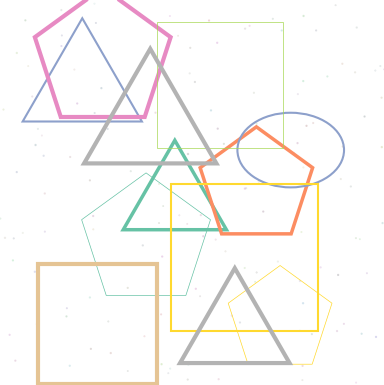[{"shape": "triangle", "thickness": 2.5, "radius": 0.77, "center": [0.454, 0.481]}, {"shape": "pentagon", "thickness": 0.5, "radius": 0.88, "center": [0.379, 0.375]}, {"shape": "pentagon", "thickness": 2.5, "radius": 0.77, "center": [0.666, 0.517]}, {"shape": "oval", "thickness": 1.5, "radius": 0.69, "center": [0.755, 0.61]}, {"shape": "triangle", "thickness": 1.5, "radius": 0.89, "center": [0.214, 0.774]}, {"shape": "pentagon", "thickness": 3, "radius": 0.93, "center": [0.267, 0.846]}, {"shape": "square", "thickness": 0.5, "radius": 0.82, "center": [0.572, 0.778]}, {"shape": "square", "thickness": 1.5, "radius": 0.95, "center": [0.634, 0.331]}, {"shape": "pentagon", "thickness": 0.5, "radius": 0.71, "center": [0.728, 0.169]}, {"shape": "square", "thickness": 3, "radius": 0.77, "center": [0.253, 0.159]}, {"shape": "triangle", "thickness": 3, "radius": 0.99, "center": [0.39, 0.675]}, {"shape": "triangle", "thickness": 3, "radius": 0.82, "center": [0.61, 0.139]}]